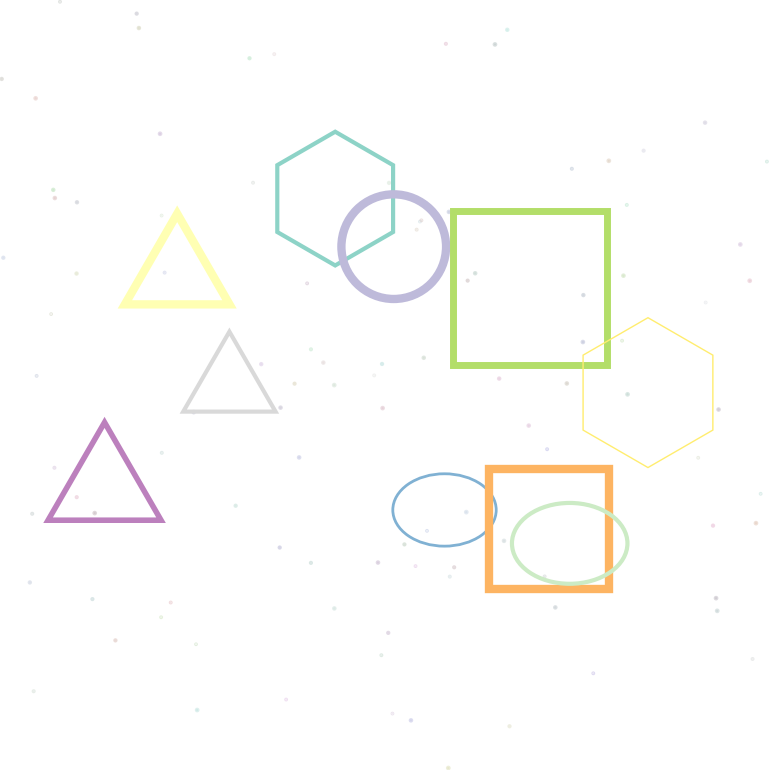[{"shape": "hexagon", "thickness": 1.5, "radius": 0.43, "center": [0.435, 0.742]}, {"shape": "triangle", "thickness": 3, "radius": 0.39, "center": [0.23, 0.644]}, {"shape": "circle", "thickness": 3, "radius": 0.34, "center": [0.511, 0.68]}, {"shape": "oval", "thickness": 1, "radius": 0.34, "center": [0.577, 0.338]}, {"shape": "square", "thickness": 3, "radius": 0.39, "center": [0.713, 0.313]}, {"shape": "square", "thickness": 2.5, "radius": 0.5, "center": [0.688, 0.625]}, {"shape": "triangle", "thickness": 1.5, "radius": 0.35, "center": [0.298, 0.5]}, {"shape": "triangle", "thickness": 2, "radius": 0.42, "center": [0.136, 0.367]}, {"shape": "oval", "thickness": 1.5, "radius": 0.37, "center": [0.74, 0.294]}, {"shape": "hexagon", "thickness": 0.5, "radius": 0.49, "center": [0.842, 0.49]}]